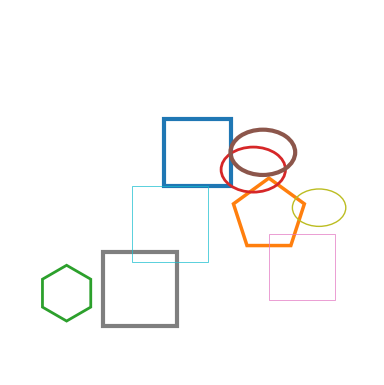[{"shape": "square", "thickness": 3, "radius": 0.43, "center": [0.513, 0.604]}, {"shape": "pentagon", "thickness": 2.5, "radius": 0.48, "center": [0.698, 0.441]}, {"shape": "hexagon", "thickness": 2, "radius": 0.36, "center": [0.173, 0.239]}, {"shape": "oval", "thickness": 2, "radius": 0.42, "center": [0.658, 0.559]}, {"shape": "oval", "thickness": 3, "radius": 0.42, "center": [0.683, 0.604]}, {"shape": "square", "thickness": 0.5, "radius": 0.43, "center": [0.784, 0.307]}, {"shape": "square", "thickness": 3, "radius": 0.48, "center": [0.365, 0.249]}, {"shape": "oval", "thickness": 1, "radius": 0.35, "center": [0.829, 0.461]}, {"shape": "square", "thickness": 0.5, "radius": 0.49, "center": [0.441, 0.418]}]